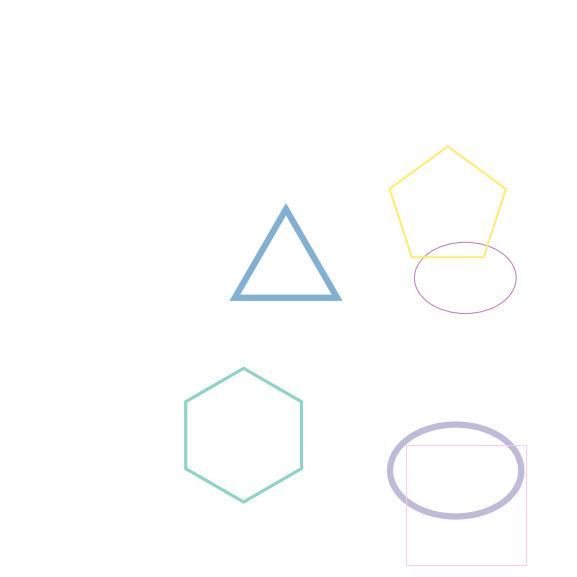[{"shape": "hexagon", "thickness": 1.5, "radius": 0.58, "center": [0.422, 0.246]}, {"shape": "oval", "thickness": 3, "radius": 0.57, "center": [0.789, 0.184]}, {"shape": "triangle", "thickness": 3, "radius": 0.51, "center": [0.495, 0.535]}, {"shape": "square", "thickness": 0.5, "radius": 0.52, "center": [0.807, 0.125]}, {"shape": "oval", "thickness": 0.5, "radius": 0.44, "center": [0.806, 0.518]}, {"shape": "pentagon", "thickness": 1, "radius": 0.53, "center": [0.775, 0.639]}]